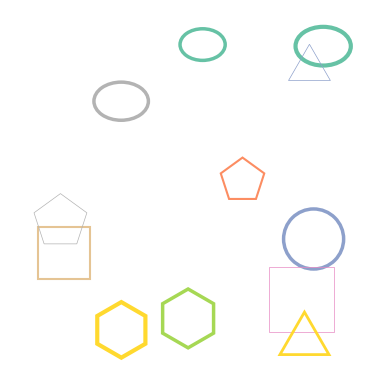[{"shape": "oval", "thickness": 2.5, "radius": 0.29, "center": [0.526, 0.884]}, {"shape": "oval", "thickness": 3, "radius": 0.36, "center": [0.839, 0.88]}, {"shape": "pentagon", "thickness": 1.5, "radius": 0.3, "center": [0.63, 0.531]}, {"shape": "triangle", "thickness": 0.5, "radius": 0.31, "center": [0.804, 0.822]}, {"shape": "circle", "thickness": 2.5, "radius": 0.39, "center": [0.815, 0.379]}, {"shape": "square", "thickness": 0.5, "radius": 0.42, "center": [0.783, 0.221]}, {"shape": "hexagon", "thickness": 2.5, "radius": 0.38, "center": [0.489, 0.173]}, {"shape": "triangle", "thickness": 2, "radius": 0.37, "center": [0.791, 0.116]}, {"shape": "hexagon", "thickness": 3, "radius": 0.36, "center": [0.315, 0.143]}, {"shape": "square", "thickness": 1.5, "radius": 0.34, "center": [0.166, 0.343]}, {"shape": "pentagon", "thickness": 0.5, "radius": 0.36, "center": [0.157, 0.425]}, {"shape": "oval", "thickness": 2.5, "radius": 0.35, "center": [0.315, 0.737]}]